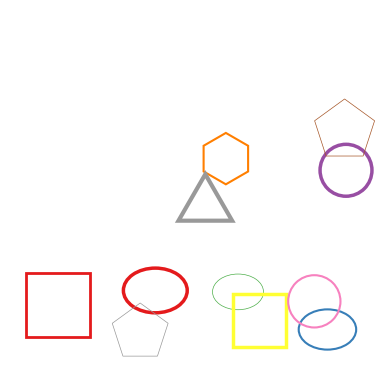[{"shape": "square", "thickness": 2, "radius": 0.41, "center": [0.151, 0.208]}, {"shape": "oval", "thickness": 2.5, "radius": 0.41, "center": [0.403, 0.246]}, {"shape": "oval", "thickness": 1.5, "radius": 0.37, "center": [0.851, 0.144]}, {"shape": "oval", "thickness": 0.5, "radius": 0.33, "center": [0.618, 0.242]}, {"shape": "circle", "thickness": 2.5, "radius": 0.34, "center": [0.899, 0.558]}, {"shape": "hexagon", "thickness": 1.5, "radius": 0.33, "center": [0.587, 0.588]}, {"shape": "square", "thickness": 2.5, "radius": 0.34, "center": [0.673, 0.167]}, {"shape": "pentagon", "thickness": 0.5, "radius": 0.41, "center": [0.895, 0.661]}, {"shape": "circle", "thickness": 1.5, "radius": 0.34, "center": [0.816, 0.217]}, {"shape": "triangle", "thickness": 3, "radius": 0.4, "center": [0.533, 0.467]}, {"shape": "pentagon", "thickness": 0.5, "radius": 0.38, "center": [0.364, 0.137]}]